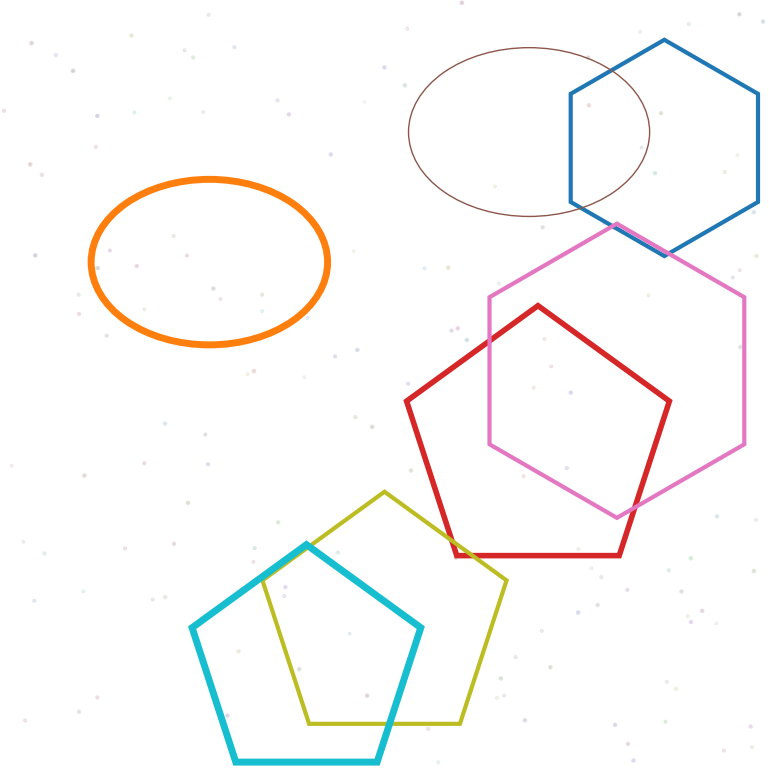[{"shape": "hexagon", "thickness": 1.5, "radius": 0.7, "center": [0.863, 0.808]}, {"shape": "oval", "thickness": 2.5, "radius": 0.77, "center": [0.272, 0.66]}, {"shape": "pentagon", "thickness": 2, "radius": 0.9, "center": [0.699, 0.424]}, {"shape": "oval", "thickness": 0.5, "radius": 0.78, "center": [0.687, 0.829]}, {"shape": "hexagon", "thickness": 1.5, "radius": 0.96, "center": [0.801, 0.518]}, {"shape": "pentagon", "thickness": 1.5, "radius": 0.83, "center": [0.499, 0.195]}, {"shape": "pentagon", "thickness": 2.5, "radius": 0.78, "center": [0.398, 0.137]}]